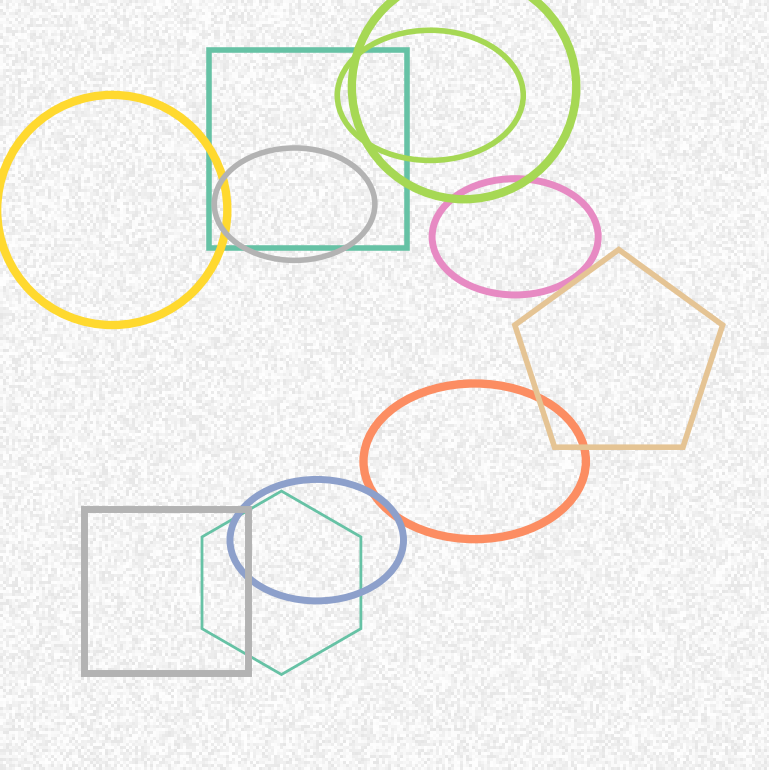[{"shape": "hexagon", "thickness": 1, "radius": 0.6, "center": [0.366, 0.243]}, {"shape": "square", "thickness": 2, "radius": 0.64, "center": [0.4, 0.806]}, {"shape": "oval", "thickness": 3, "radius": 0.72, "center": [0.616, 0.401]}, {"shape": "oval", "thickness": 2.5, "radius": 0.56, "center": [0.411, 0.298]}, {"shape": "oval", "thickness": 2.5, "radius": 0.54, "center": [0.669, 0.692]}, {"shape": "oval", "thickness": 2, "radius": 0.6, "center": [0.559, 0.876]}, {"shape": "circle", "thickness": 3, "radius": 0.73, "center": [0.603, 0.887]}, {"shape": "circle", "thickness": 3, "radius": 0.75, "center": [0.146, 0.727]}, {"shape": "pentagon", "thickness": 2, "radius": 0.71, "center": [0.804, 0.534]}, {"shape": "oval", "thickness": 2, "radius": 0.52, "center": [0.383, 0.735]}, {"shape": "square", "thickness": 2.5, "radius": 0.53, "center": [0.215, 0.233]}]